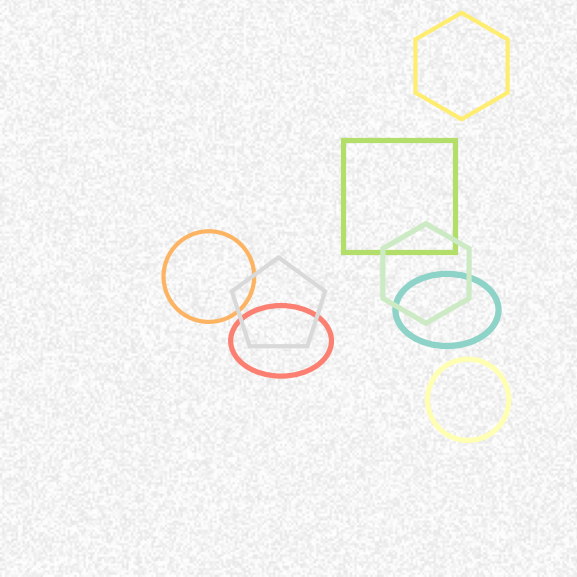[{"shape": "oval", "thickness": 3, "radius": 0.45, "center": [0.774, 0.462]}, {"shape": "circle", "thickness": 2.5, "radius": 0.35, "center": [0.811, 0.307]}, {"shape": "oval", "thickness": 2.5, "radius": 0.44, "center": [0.487, 0.409]}, {"shape": "circle", "thickness": 2, "radius": 0.39, "center": [0.362, 0.52]}, {"shape": "square", "thickness": 2.5, "radius": 0.48, "center": [0.691, 0.66]}, {"shape": "pentagon", "thickness": 2, "radius": 0.43, "center": [0.482, 0.468]}, {"shape": "hexagon", "thickness": 2.5, "radius": 0.43, "center": [0.738, 0.526]}, {"shape": "hexagon", "thickness": 2, "radius": 0.46, "center": [0.799, 0.885]}]